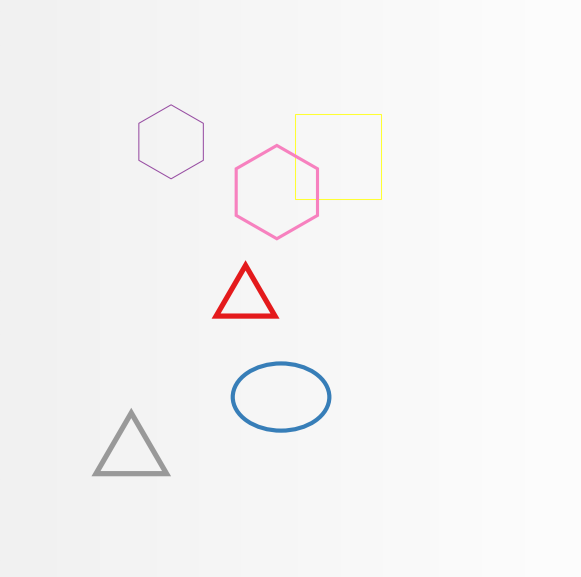[{"shape": "triangle", "thickness": 2.5, "radius": 0.29, "center": [0.422, 0.481]}, {"shape": "oval", "thickness": 2, "radius": 0.42, "center": [0.484, 0.312]}, {"shape": "hexagon", "thickness": 0.5, "radius": 0.32, "center": [0.294, 0.754]}, {"shape": "square", "thickness": 0.5, "radius": 0.37, "center": [0.582, 0.728]}, {"shape": "hexagon", "thickness": 1.5, "radius": 0.4, "center": [0.476, 0.667]}, {"shape": "triangle", "thickness": 2.5, "radius": 0.35, "center": [0.226, 0.214]}]